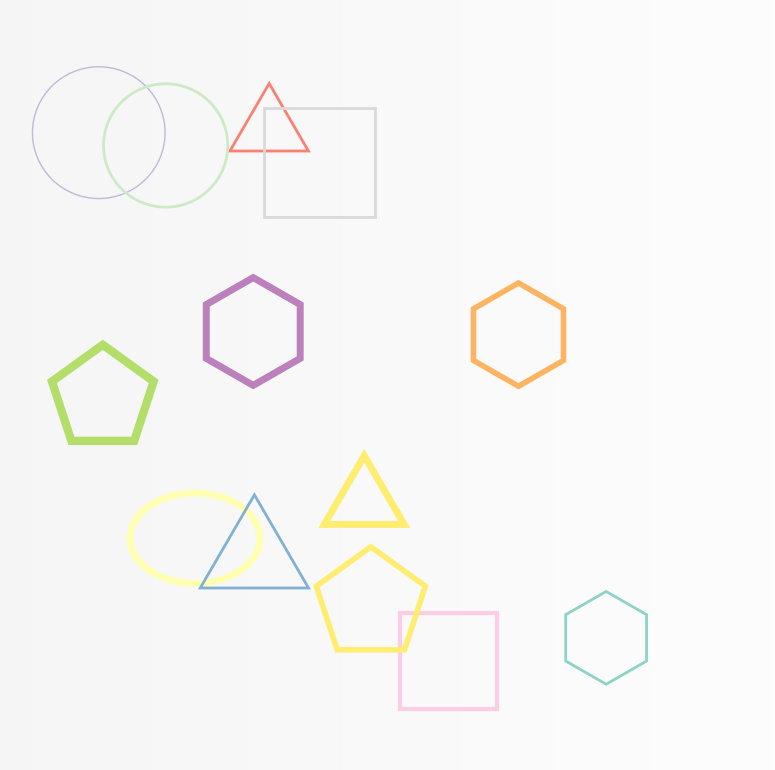[{"shape": "hexagon", "thickness": 1, "radius": 0.3, "center": [0.782, 0.172]}, {"shape": "oval", "thickness": 2.5, "radius": 0.42, "center": [0.252, 0.301]}, {"shape": "circle", "thickness": 0.5, "radius": 0.43, "center": [0.127, 0.828]}, {"shape": "triangle", "thickness": 1, "radius": 0.29, "center": [0.347, 0.833]}, {"shape": "triangle", "thickness": 1, "radius": 0.4, "center": [0.328, 0.277]}, {"shape": "hexagon", "thickness": 2, "radius": 0.34, "center": [0.669, 0.565]}, {"shape": "pentagon", "thickness": 3, "radius": 0.34, "center": [0.133, 0.483]}, {"shape": "square", "thickness": 1.5, "radius": 0.31, "center": [0.579, 0.142]}, {"shape": "square", "thickness": 1, "radius": 0.36, "center": [0.412, 0.789]}, {"shape": "hexagon", "thickness": 2.5, "radius": 0.35, "center": [0.327, 0.57]}, {"shape": "circle", "thickness": 1, "radius": 0.4, "center": [0.214, 0.811]}, {"shape": "pentagon", "thickness": 2, "radius": 0.37, "center": [0.479, 0.216]}, {"shape": "triangle", "thickness": 2.5, "radius": 0.3, "center": [0.47, 0.349]}]